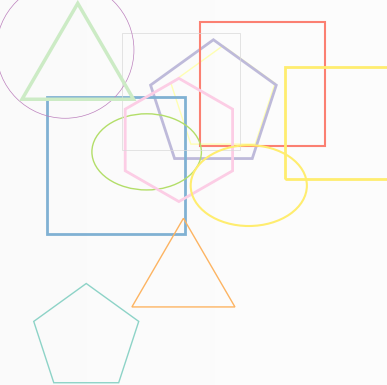[{"shape": "pentagon", "thickness": 1, "radius": 0.71, "center": [0.223, 0.121]}, {"shape": "pentagon", "thickness": 1, "radius": 0.71, "center": [0.575, 0.74]}, {"shape": "pentagon", "thickness": 2, "radius": 0.85, "center": [0.551, 0.726]}, {"shape": "square", "thickness": 1.5, "radius": 0.8, "center": [0.677, 0.782]}, {"shape": "square", "thickness": 2, "radius": 0.89, "center": [0.299, 0.57]}, {"shape": "triangle", "thickness": 1, "radius": 0.77, "center": [0.473, 0.28]}, {"shape": "oval", "thickness": 1, "radius": 0.71, "center": [0.378, 0.606]}, {"shape": "hexagon", "thickness": 2, "radius": 0.8, "center": [0.462, 0.636]}, {"shape": "square", "thickness": 0.5, "radius": 0.76, "center": [0.468, 0.762]}, {"shape": "circle", "thickness": 0.5, "radius": 0.89, "center": [0.168, 0.87]}, {"shape": "triangle", "thickness": 2.5, "radius": 0.83, "center": [0.201, 0.825]}, {"shape": "oval", "thickness": 1.5, "radius": 0.75, "center": [0.642, 0.518]}, {"shape": "square", "thickness": 2, "radius": 0.73, "center": [0.882, 0.68]}]